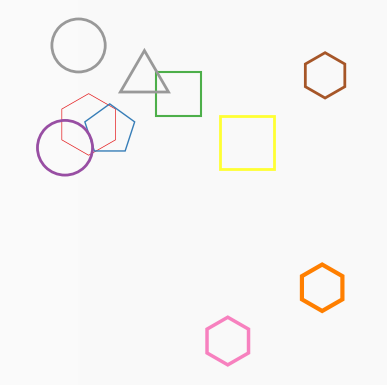[{"shape": "hexagon", "thickness": 0.5, "radius": 0.4, "center": [0.229, 0.677]}, {"shape": "pentagon", "thickness": 1, "radius": 0.34, "center": [0.283, 0.663]}, {"shape": "square", "thickness": 1.5, "radius": 0.29, "center": [0.461, 0.755]}, {"shape": "circle", "thickness": 2, "radius": 0.36, "center": [0.168, 0.616]}, {"shape": "hexagon", "thickness": 3, "radius": 0.3, "center": [0.831, 0.253]}, {"shape": "square", "thickness": 2, "radius": 0.34, "center": [0.637, 0.629]}, {"shape": "hexagon", "thickness": 2, "radius": 0.29, "center": [0.839, 0.804]}, {"shape": "hexagon", "thickness": 2.5, "radius": 0.31, "center": [0.588, 0.114]}, {"shape": "circle", "thickness": 2, "radius": 0.34, "center": [0.203, 0.882]}, {"shape": "triangle", "thickness": 2, "radius": 0.36, "center": [0.373, 0.797]}]